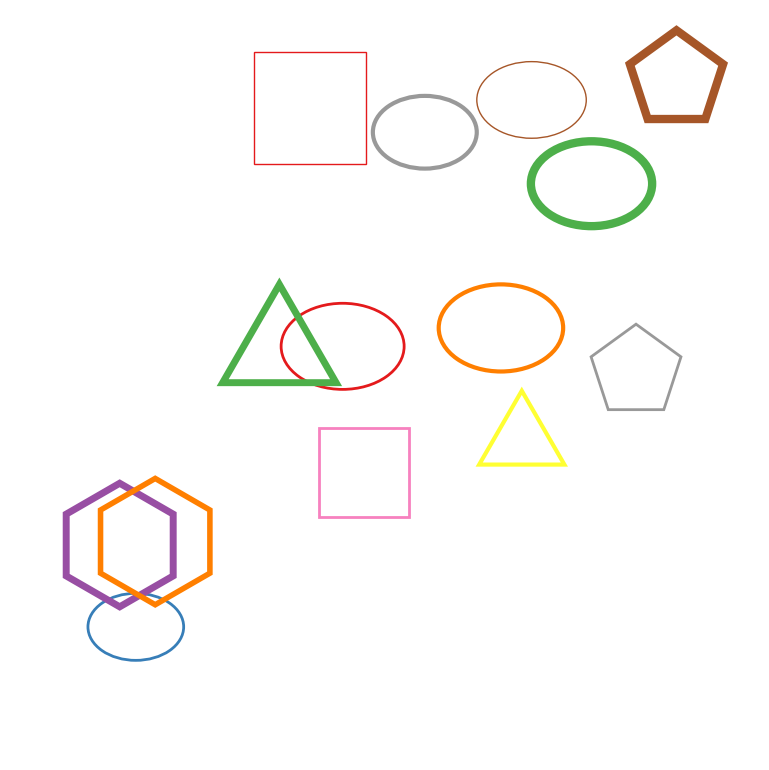[{"shape": "square", "thickness": 0.5, "radius": 0.36, "center": [0.402, 0.86]}, {"shape": "oval", "thickness": 1, "radius": 0.4, "center": [0.445, 0.55]}, {"shape": "oval", "thickness": 1, "radius": 0.31, "center": [0.176, 0.186]}, {"shape": "triangle", "thickness": 2.5, "radius": 0.43, "center": [0.363, 0.546]}, {"shape": "oval", "thickness": 3, "radius": 0.39, "center": [0.768, 0.761]}, {"shape": "hexagon", "thickness": 2.5, "radius": 0.4, "center": [0.155, 0.292]}, {"shape": "hexagon", "thickness": 2, "radius": 0.41, "center": [0.202, 0.297]}, {"shape": "oval", "thickness": 1.5, "radius": 0.4, "center": [0.651, 0.574]}, {"shape": "triangle", "thickness": 1.5, "radius": 0.32, "center": [0.678, 0.429]}, {"shape": "oval", "thickness": 0.5, "radius": 0.36, "center": [0.69, 0.87]}, {"shape": "pentagon", "thickness": 3, "radius": 0.32, "center": [0.879, 0.897]}, {"shape": "square", "thickness": 1, "radius": 0.29, "center": [0.473, 0.386]}, {"shape": "pentagon", "thickness": 1, "radius": 0.31, "center": [0.826, 0.518]}, {"shape": "oval", "thickness": 1.5, "radius": 0.34, "center": [0.552, 0.828]}]